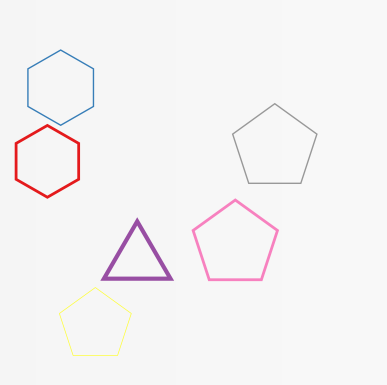[{"shape": "hexagon", "thickness": 2, "radius": 0.47, "center": [0.122, 0.581]}, {"shape": "hexagon", "thickness": 1, "radius": 0.49, "center": [0.157, 0.772]}, {"shape": "triangle", "thickness": 3, "radius": 0.5, "center": [0.354, 0.326]}, {"shape": "pentagon", "thickness": 0.5, "radius": 0.49, "center": [0.246, 0.156]}, {"shape": "pentagon", "thickness": 2, "radius": 0.57, "center": [0.607, 0.366]}, {"shape": "pentagon", "thickness": 1, "radius": 0.57, "center": [0.709, 0.616]}]